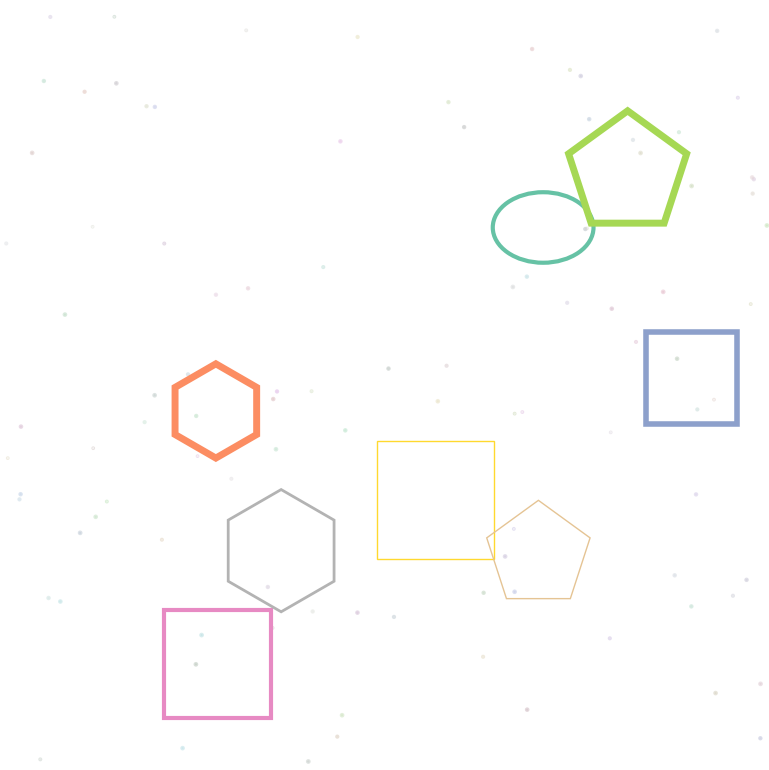[{"shape": "oval", "thickness": 1.5, "radius": 0.33, "center": [0.705, 0.705]}, {"shape": "hexagon", "thickness": 2.5, "radius": 0.31, "center": [0.28, 0.466]}, {"shape": "square", "thickness": 2, "radius": 0.3, "center": [0.898, 0.509]}, {"shape": "square", "thickness": 1.5, "radius": 0.35, "center": [0.282, 0.138]}, {"shape": "pentagon", "thickness": 2.5, "radius": 0.4, "center": [0.815, 0.775]}, {"shape": "square", "thickness": 0.5, "radius": 0.38, "center": [0.566, 0.351]}, {"shape": "pentagon", "thickness": 0.5, "radius": 0.35, "center": [0.699, 0.28]}, {"shape": "hexagon", "thickness": 1, "radius": 0.4, "center": [0.365, 0.285]}]